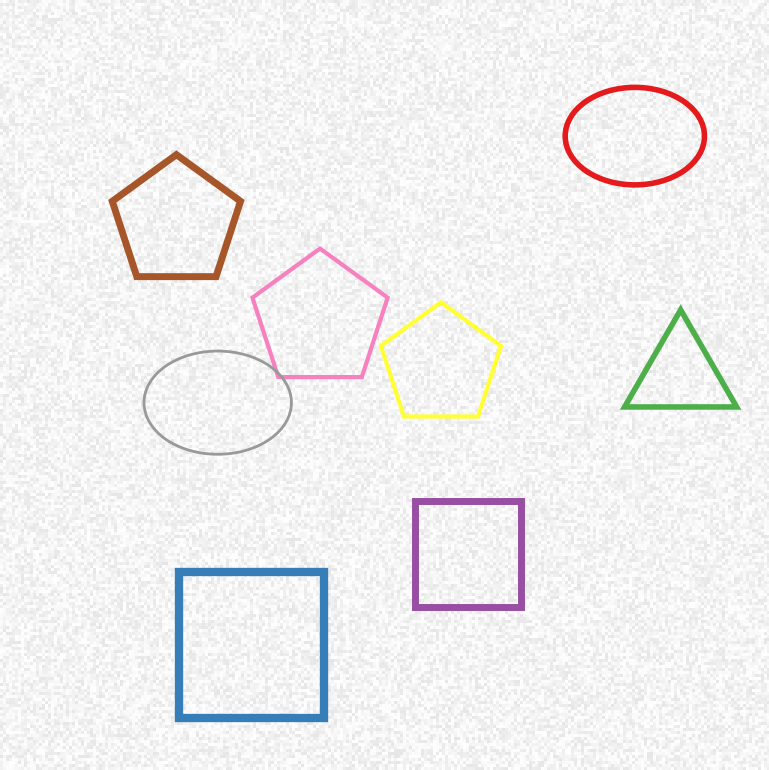[{"shape": "oval", "thickness": 2, "radius": 0.45, "center": [0.824, 0.823]}, {"shape": "square", "thickness": 3, "radius": 0.47, "center": [0.327, 0.162]}, {"shape": "triangle", "thickness": 2, "radius": 0.42, "center": [0.884, 0.513]}, {"shape": "square", "thickness": 2.5, "radius": 0.34, "center": [0.607, 0.28]}, {"shape": "pentagon", "thickness": 1.5, "radius": 0.41, "center": [0.573, 0.525]}, {"shape": "pentagon", "thickness": 2.5, "radius": 0.44, "center": [0.229, 0.712]}, {"shape": "pentagon", "thickness": 1.5, "radius": 0.46, "center": [0.416, 0.585]}, {"shape": "oval", "thickness": 1, "radius": 0.48, "center": [0.283, 0.477]}]